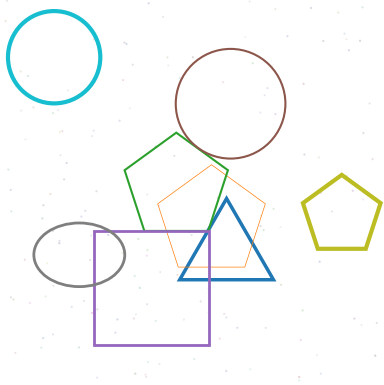[{"shape": "triangle", "thickness": 2.5, "radius": 0.7, "center": [0.588, 0.344]}, {"shape": "pentagon", "thickness": 0.5, "radius": 0.73, "center": [0.549, 0.425]}, {"shape": "pentagon", "thickness": 1.5, "radius": 0.71, "center": [0.458, 0.514]}, {"shape": "square", "thickness": 2, "radius": 0.75, "center": [0.394, 0.252]}, {"shape": "circle", "thickness": 1.5, "radius": 0.71, "center": [0.599, 0.731]}, {"shape": "oval", "thickness": 2, "radius": 0.59, "center": [0.206, 0.338]}, {"shape": "pentagon", "thickness": 3, "radius": 0.53, "center": [0.888, 0.44]}, {"shape": "circle", "thickness": 3, "radius": 0.6, "center": [0.141, 0.851]}]